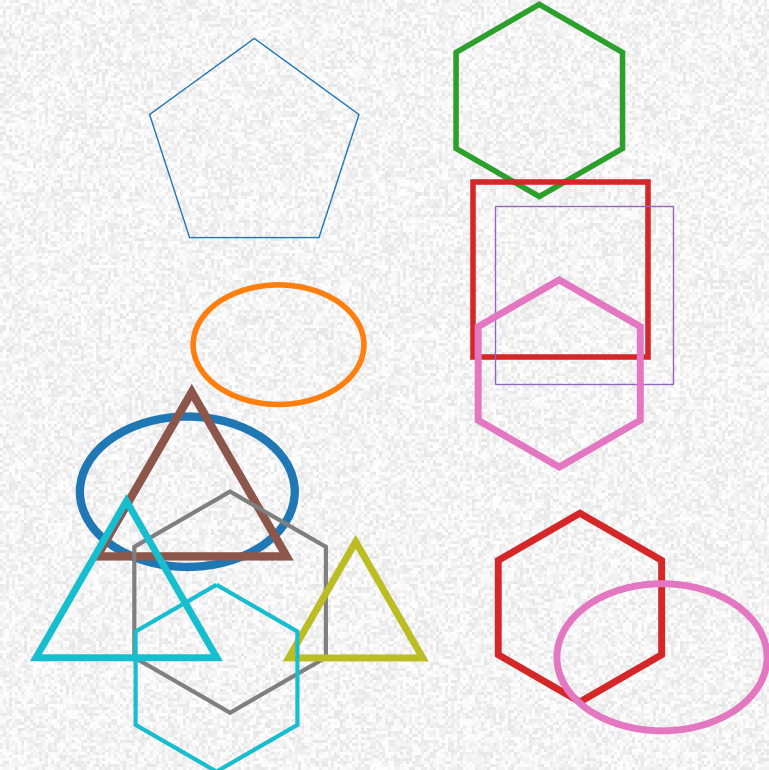[{"shape": "pentagon", "thickness": 0.5, "radius": 0.71, "center": [0.33, 0.807]}, {"shape": "oval", "thickness": 3, "radius": 0.7, "center": [0.243, 0.361]}, {"shape": "oval", "thickness": 2, "radius": 0.55, "center": [0.362, 0.552]}, {"shape": "hexagon", "thickness": 2, "radius": 0.62, "center": [0.7, 0.87]}, {"shape": "square", "thickness": 2, "radius": 0.57, "center": [0.728, 0.65]}, {"shape": "hexagon", "thickness": 2.5, "radius": 0.61, "center": [0.753, 0.211]}, {"shape": "square", "thickness": 0.5, "radius": 0.58, "center": [0.759, 0.617]}, {"shape": "triangle", "thickness": 3, "radius": 0.71, "center": [0.249, 0.348]}, {"shape": "hexagon", "thickness": 2.5, "radius": 0.61, "center": [0.726, 0.515]}, {"shape": "oval", "thickness": 2.5, "radius": 0.68, "center": [0.86, 0.146]}, {"shape": "hexagon", "thickness": 1.5, "radius": 0.72, "center": [0.299, 0.218]}, {"shape": "triangle", "thickness": 2.5, "radius": 0.5, "center": [0.462, 0.196]}, {"shape": "triangle", "thickness": 2.5, "radius": 0.68, "center": [0.164, 0.214]}, {"shape": "hexagon", "thickness": 1.5, "radius": 0.61, "center": [0.281, 0.119]}]